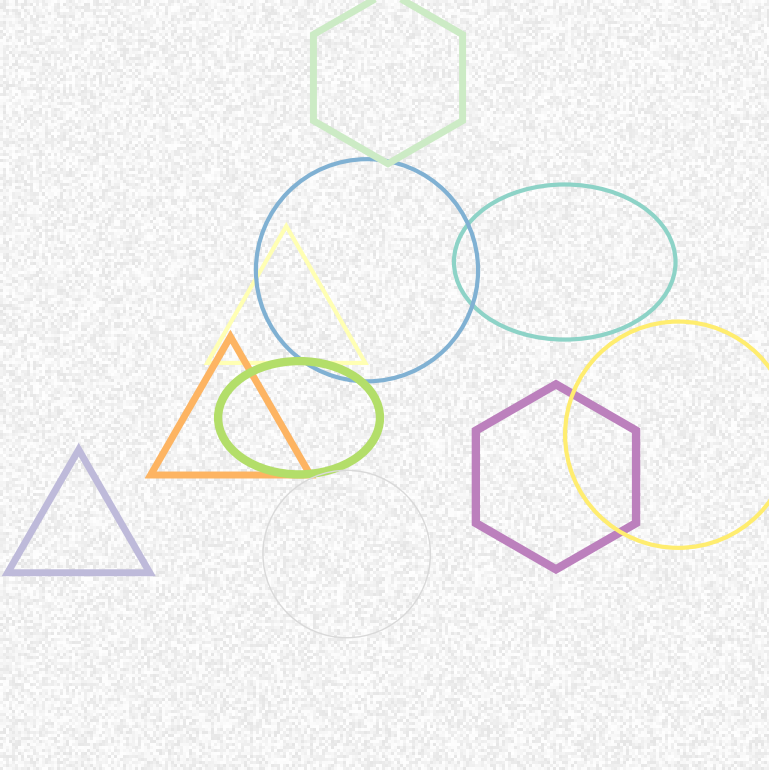[{"shape": "oval", "thickness": 1.5, "radius": 0.72, "center": [0.733, 0.66]}, {"shape": "triangle", "thickness": 1.5, "radius": 0.59, "center": [0.372, 0.588]}, {"shape": "triangle", "thickness": 2.5, "radius": 0.53, "center": [0.102, 0.309]}, {"shape": "circle", "thickness": 1.5, "radius": 0.72, "center": [0.477, 0.649]}, {"shape": "triangle", "thickness": 2.5, "radius": 0.6, "center": [0.299, 0.443]}, {"shape": "oval", "thickness": 3, "radius": 0.53, "center": [0.388, 0.457]}, {"shape": "circle", "thickness": 0.5, "radius": 0.54, "center": [0.45, 0.281]}, {"shape": "hexagon", "thickness": 3, "radius": 0.6, "center": [0.722, 0.381]}, {"shape": "hexagon", "thickness": 2.5, "radius": 0.56, "center": [0.504, 0.899]}, {"shape": "circle", "thickness": 1.5, "radius": 0.73, "center": [0.881, 0.435]}]